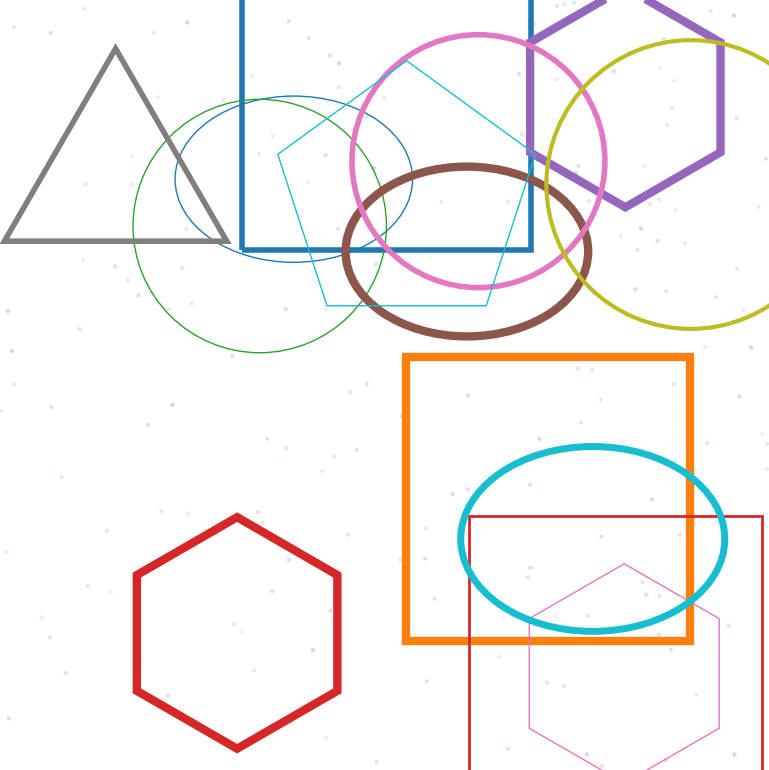[{"shape": "square", "thickness": 2, "radius": 0.94, "center": [0.502, 0.863]}, {"shape": "oval", "thickness": 0.5, "radius": 0.77, "center": [0.382, 0.767]}, {"shape": "square", "thickness": 3, "radius": 0.92, "center": [0.712, 0.352]}, {"shape": "circle", "thickness": 0.5, "radius": 0.82, "center": [0.337, 0.706]}, {"shape": "square", "thickness": 1, "radius": 0.95, "center": [0.799, 0.139]}, {"shape": "hexagon", "thickness": 3, "radius": 0.75, "center": [0.308, 0.178]}, {"shape": "hexagon", "thickness": 3, "radius": 0.71, "center": [0.812, 0.874]}, {"shape": "oval", "thickness": 3, "radius": 0.79, "center": [0.606, 0.673]}, {"shape": "circle", "thickness": 2, "radius": 0.82, "center": [0.621, 0.791]}, {"shape": "hexagon", "thickness": 0.5, "radius": 0.71, "center": [0.811, 0.125]}, {"shape": "triangle", "thickness": 2, "radius": 0.83, "center": [0.15, 0.77]}, {"shape": "circle", "thickness": 1.5, "radius": 0.94, "center": [0.897, 0.76]}, {"shape": "pentagon", "thickness": 0.5, "radius": 0.88, "center": [0.528, 0.745]}, {"shape": "oval", "thickness": 2.5, "radius": 0.86, "center": [0.77, 0.3]}]